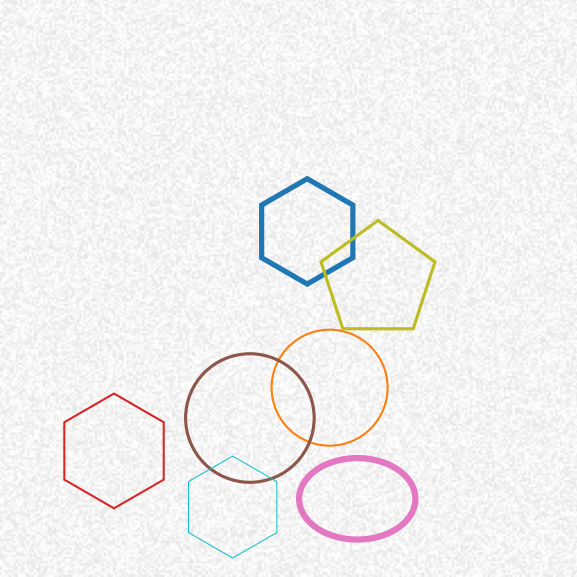[{"shape": "hexagon", "thickness": 2.5, "radius": 0.46, "center": [0.532, 0.598]}, {"shape": "circle", "thickness": 1, "radius": 0.5, "center": [0.571, 0.328]}, {"shape": "hexagon", "thickness": 1, "radius": 0.5, "center": [0.197, 0.218]}, {"shape": "circle", "thickness": 1.5, "radius": 0.56, "center": [0.433, 0.275]}, {"shape": "oval", "thickness": 3, "radius": 0.5, "center": [0.619, 0.135]}, {"shape": "pentagon", "thickness": 1.5, "radius": 0.52, "center": [0.655, 0.514]}, {"shape": "hexagon", "thickness": 0.5, "radius": 0.44, "center": [0.403, 0.121]}]